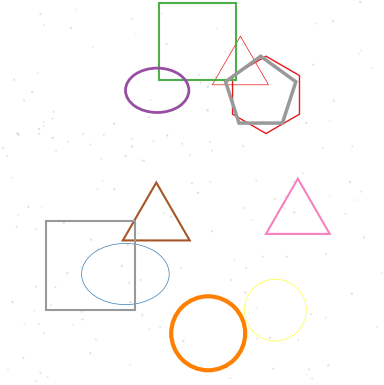[{"shape": "triangle", "thickness": 0.5, "radius": 0.42, "center": [0.624, 0.822]}, {"shape": "hexagon", "thickness": 1, "radius": 0.5, "center": [0.691, 0.754]}, {"shape": "oval", "thickness": 0.5, "radius": 0.57, "center": [0.326, 0.288]}, {"shape": "square", "thickness": 1.5, "radius": 0.5, "center": [0.513, 0.892]}, {"shape": "oval", "thickness": 2, "radius": 0.41, "center": [0.408, 0.765]}, {"shape": "circle", "thickness": 3, "radius": 0.48, "center": [0.541, 0.134]}, {"shape": "circle", "thickness": 0.5, "radius": 0.4, "center": [0.715, 0.195]}, {"shape": "triangle", "thickness": 1.5, "radius": 0.5, "center": [0.406, 0.426]}, {"shape": "triangle", "thickness": 1.5, "radius": 0.48, "center": [0.774, 0.44]}, {"shape": "square", "thickness": 1.5, "radius": 0.58, "center": [0.234, 0.31]}, {"shape": "pentagon", "thickness": 2.5, "radius": 0.48, "center": [0.677, 0.758]}]